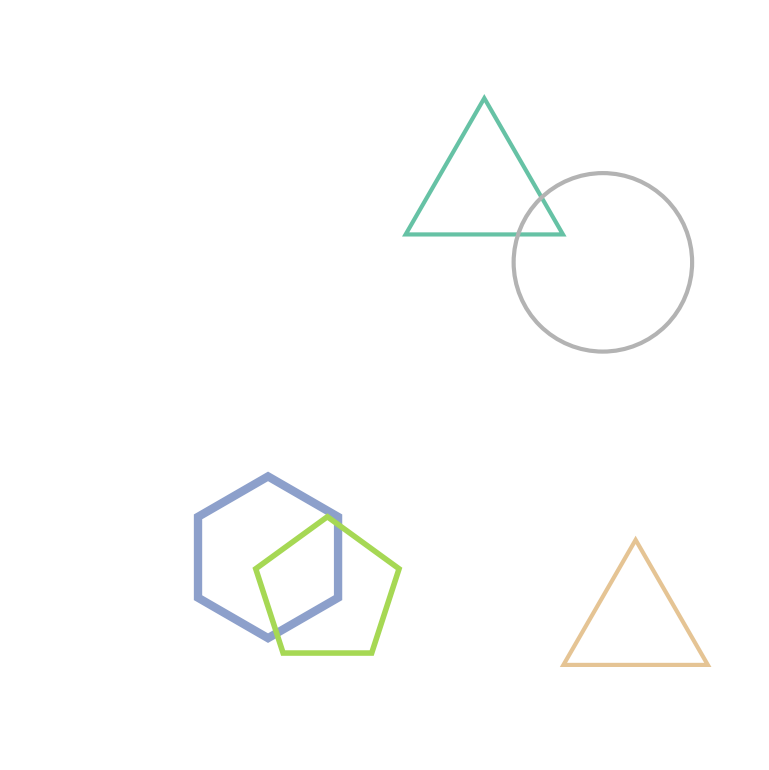[{"shape": "triangle", "thickness": 1.5, "radius": 0.59, "center": [0.629, 0.755]}, {"shape": "hexagon", "thickness": 3, "radius": 0.53, "center": [0.348, 0.276]}, {"shape": "pentagon", "thickness": 2, "radius": 0.49, "center": [0.425, 0.231]}, {"shape": "triangle", "thickness": 1.5, "radius": 0.54, "center": [0.825, 0.191]}, {"shape": "circle", "thickness": 1.5, "radius": 0.58, "center": [0.783, 0.659]}]